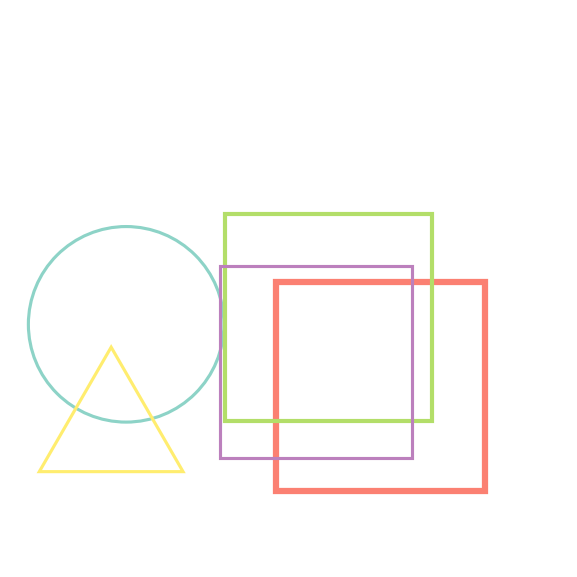[{"shape": "circle", "thickness": 1.5, "radius": 0.85, "center": [0.218, 0.438]}, {"shape": "square", "thickness": 3, "radius": 0.9, "center": [0.658, 0.33]}, {"shape": "square", "thickness": 2, "radius": 0.9, "center": [0.569, 0.45]}, {"shape": "square", "thickness": 1.5, "radius": 0.83, "center": [0.547, 0.372]}, {"shape": "triangle", "thickness": 1.5, "radius": 0.72, "center": [0.192, 0.254]}]